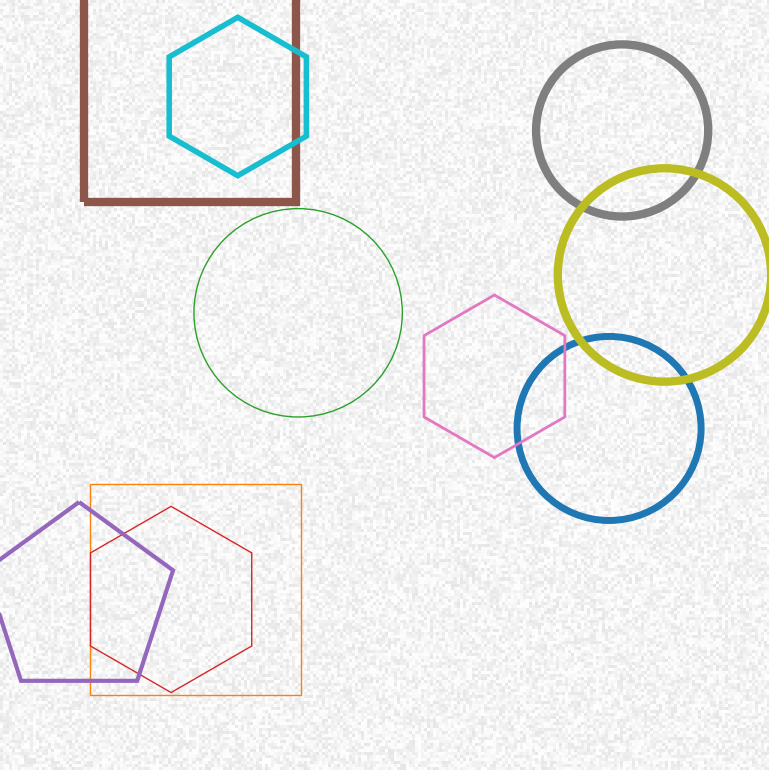[{"shape": "circle", "thickness": 2.5, "radius": 0.6, "center": [0.791, 0.444]}, {"shape": "square", "thickness": 0.5, "radius": 0.68, "center": [0.253, 0.234]}, {"shape": "circle", "thickness": 0.5, "radius": 0.68, "center": [0.387, 0.594]}, {"shape": "hexagon", "thickness": 0.5, "radius": 0.6, "center": [0.222, 0.221]}, {"shape": "pentagon", "thickness": 1.5, "radius": 0.64, "center": [0.103, 0.22]}, {"shape": "square", "thickness": 3, "radius": 0.69, "center": [0.247, 0.875]}, {"shape": "hexagon", "thickness": 1, "radius": 0.53, "center": [0.642, 0.511]}, {"shape": "circle", "thickness": 3, "radius": 0.56, "center": [0.808, 0.831]}, {"shape": "circle", "thickness": 3, "radius": 0.69, "center": [0.863, 0.643]}, {"shape": "hexagon", "thickness": 2, "radius": 0.51, "center": [0.309, 0.875]}]